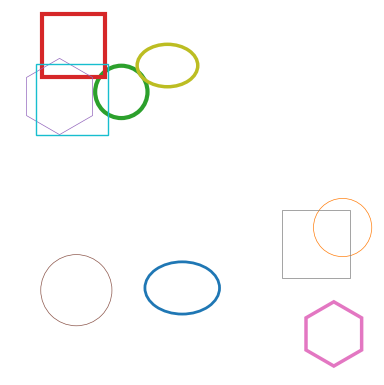[{"shape": "oval", "thickness": 2, "radius": 0.48, "center": [0.473, 0.252]}, {"shape": "circle", "thickness": 0.5, "radius": 0.38, "center": [0.89, 0.409]}, {"shape": "circle", "thickness": 3, "radius": 0.34, "center": [0.315, 0.761]}, {"shape": "square", "thickness": 3, "radius": 0.41, "center": [0.191, 0.881]}, {"shape": "hexagon", "thickness": 0.5, "radius": 0.5, "center": [0.155, 0.749]}, {"shape": "circle", "thickness": 0.5, "radius": 0.46, "center": [0.198, 0.246]}, {"shape": "hexagon", "thickness": 2.5, "radius": 0.42, "center": [0.867, 0.133]}, {"shape": "square", "thickness": 0.5, "radius": 0.45, "center": [0.821, 0.366]}, {"shape": "oval", "thickness": 2.5, "radius": 0.39, "center": [0.435, 0.83]}, {"shape": "square", "thickness": 1, "radius": 0.46, "center": [0.187, 0.742]}]